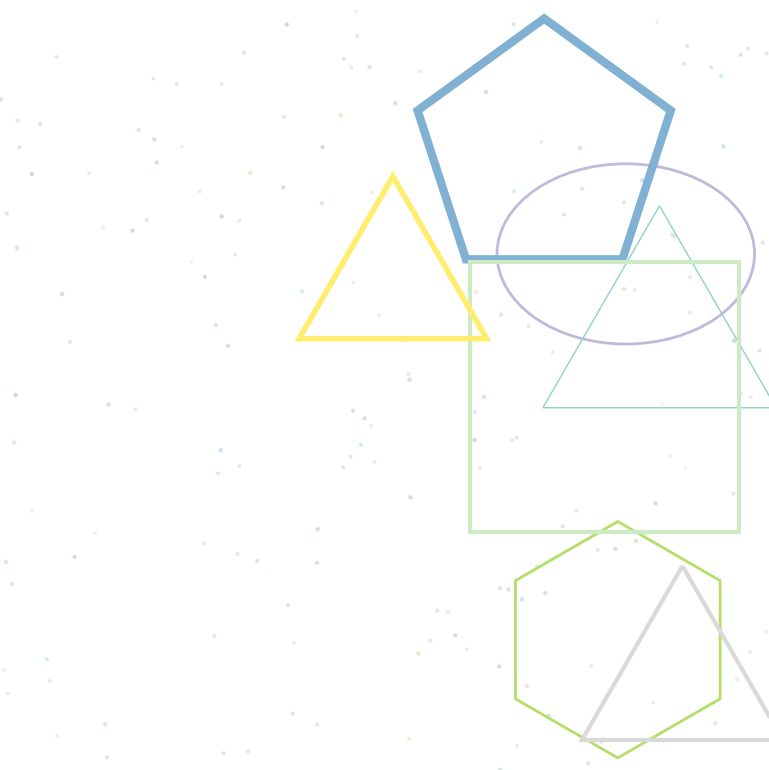[{"shape": "triangle", "thickness": 0.5, "radius": 0.87, "center": [0.856, 0.558]}, {"shape": "oval", "thickness": 1, "radius": 0.84, "center": [0.813, 0.67]}, {"shape": "pentagon", "thickness": 3, "radius": 0.86, "center": [0.707, 0.803]}, {"shape": "hexagon", "thickness": 1, "radius": 0.77, "center": [0.802, 0.169]}, {"shape": "triangle", "thickness": 1.5, "radius": 0.75, "center": [0.886, 0.114]}, {"shape": "square", "thickness": 1.5, "radius": 0.87, "center": [0.785, 0.485]}, {"shape": "triangle", "thickness": 2, "radius": 0.7, "center": [0.51, 0.63]}]